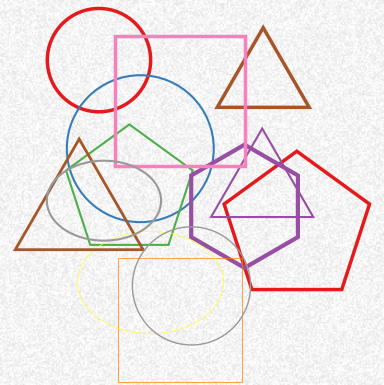[{"shape": "pentagon", "thickness": 2.5, "radius": 0.99, "center": [0.771, 0.409]}, {"shape": "circle", "thickness": 2.5, "radius": 0.67, "center": [0.257, 0.844]}, {"shape": "circle", "thickness": 1.5, "radius": 0.95, "center": [0.364, 0.614]}, {"shape": "pentagon", "thickness": 1.5, "radius": 0.86, "center": [0.336, 0.504]}, {"shape": "hexagon", "thickness": 3, "radius": 0.8, "center": [0.635, 0.464]}, {"shape": "triangle", "thickness": 1.5, "radius": 0.77, "center": [0.681, 0.513]}, {"shape": "square", "thickness": 0.5, "radius": 0.8, "center": [0.467, 0.169]}, {"shape": "oval", "thickness": 0.5, "radius": 0.95, "center": [0.391, 0.266]}, {"shape": "triangle", "thickness": 2.5, "radius": 0.69, "center": [0.684, 0.79]}, {"shape": "triangle", "thickness": 2, "radius": 0.96, "center": [0.206, 0.447]}, {"shape": "square", "thickness": 2.5, "radius": 0.84, "center": [0.468, 0.737]}, {"shape": "circle", "thickness": 1, "radius": 0.77, "center": [0.497, 0.257]}, {"shape": "oval", "thickness": 1.5, "radius": 0.74, "center": [0.27, 0.479]}]